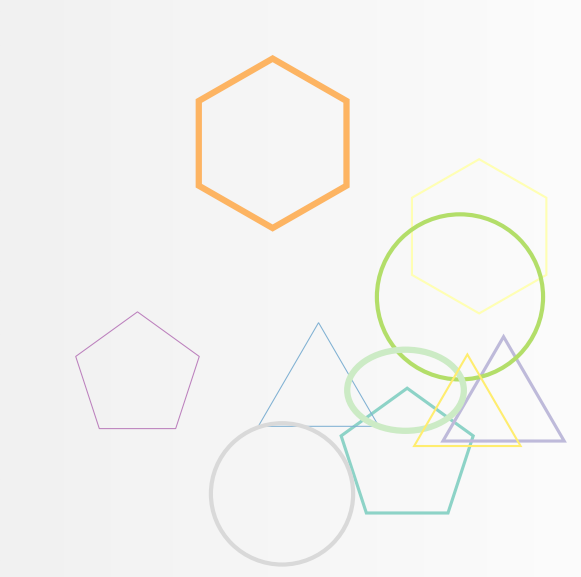[{"shape": "pentagon", "thickness": 1.5, "radius": 0.6, "center": [0.701, 0.207]}, {"shape": "hexagon", "thickness": 1, "radius": 0.67, "center": [0.824, 0.59]}, {"shape": "triangle", "thickness": 1.5, "radius": 0.6, "center": [0.866, 0.296]}, {"shape": "triangle", "thickness": 0.5, "radius": 0.6, "center": [0.548, 0.321]}, {"shape": "hexagon", "thickness": 3, "radius": 0.73, "center": [0.469, 0.751]}, {"shape": "circle", "thickness": 2, "radius": 0.71, "center": [0.791, 0.485]}, {"shape": "circle", "thickness": 2, "radius": 0.61, "center": [0.485, 0.144]}, {"shape": "pentagon", "thickness": 0.5, "radius": 0.56, "center": [0.237, 0.347]}, {"shape": "oval", "thickness": 3, "radius": 0.5, "center": [0.698, 0.323]}, {"shape": "triangle", "thickness": 1, "radius": 0.53, "center": [0.804, 0.28]}]